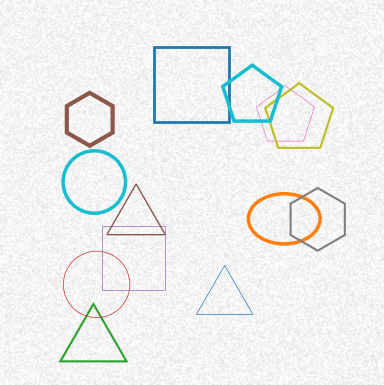[{"shape": "triangle", "thickness": 0.5, "radius": 0.42, "center": [0.584, 0.226]}, {"shape": "square", "thickness": 2, "radius": 0.48, "center": [0.497, 0.781]}, {"shape": "oval", "thickness": 2.5, "radius": 0.47, "center": [0.738, 0.432]}, {"shape": "triangle", "thickness": 1.5, "radius": 0.5, "center": [0.243, 0.111]}, {"shape": "circle", "thickness": 0.5, "radius": 0.43, "center": [0.251, 0.261]}, {"shape": "square", "thickness": 0.5, "radius": 0.41, "center": [0.347, 0.33]}, {"shape": "triangle", "thickness": 1, "radius": 0.44, "center": [0.353, 0.434]}, {"shape": "hexagon", "thickness": 3, "radius": 0.34, "center": [0.233, 0.69]}, {"shape": "pentagon", "thickness": 0.5, "radius": 0.4, "center": [0.741, 0.698]}, {"shape": "hexagon", "thickness": 1.5, "radius": 0.41, "center": [0.825, 0.43]}, {"shape": "pentagon", "thickness": 1.5, "radius": 0.46, "center": [0.777, 0.691]}, {"shape": "pentagon", "thickness": 2.5, "radius": 0.4, "center": [0.655, 0.75]}, {"shape": "circle", "thickness": 2.5, "radius": 0.41, "center": [0.245, 0.527]}]